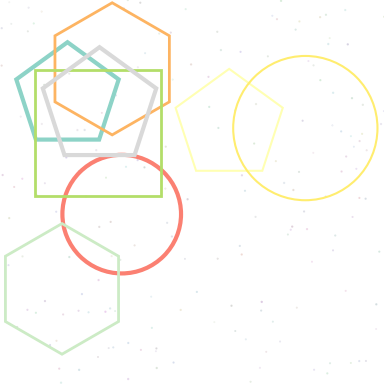[{"shape": "pentagon", "thickness": 3, "radius": 0.7, "center": [0.175, 0.751]}, {"shape": "pentagon", "thickness": 1.5, "radius": 0.73, "center": [0.595, 0.675]}, {"shape": "circle", "thickness": 3, "radius": 0.77, "center": [0.316, 0.444]}, {"shape": "hexagon", "thickness": 2, "radius": 0.86, "center": [0.291, 0.821]}, {"shape": "square", "thickness": 2, "radius": 0.82, "center": [0.255, 0.655]}, {"shape": "pentagon", "thickness": 3, "radius": 0.77, "center": [0.259, 0.723]}, {"shape": "hexagon", "thickness": 2, "radius": 0.85, "center": [0.161, 0.25]}, {"shape": "circle", "thickness": 1.5, "radius": 0.94, "center": [0.793, 0.667]}]